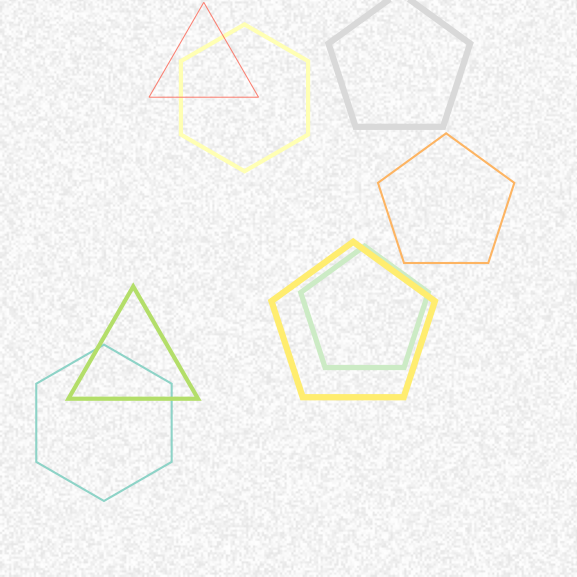[{"shape": "hexagon", "thickness": 1, "radius": 0.68, "center": [0.18, 0.267]}, {"shape": "hexagon", "thickness": 2, "radius": 0.64, "center": [0.423, 0.83]}, {"shape": "triangle", "thickness": 0.5, "radius": 0.55, "center": [0.353, 0.886]}, {"shape": "pentagon", "thickness": 1, "radius": 0.62, "center": [0.773, 0.644]}, {"shape": "triangle", "thickness": 2, "radius": 0.65, "center": [0.231, 0.373]}, {"shape": "pentagon", "thickness": 3, "radius": 0.64, "center": [0.691, 0.884]}, {"shape": "pentagon", "thickness": 2.5, "radius": 0.58, "center": [0.631, 0.457]}, {"shape": "pentagon", "thickness": 3, "radius": 0.74, "center": [0.612, 0.432]}]